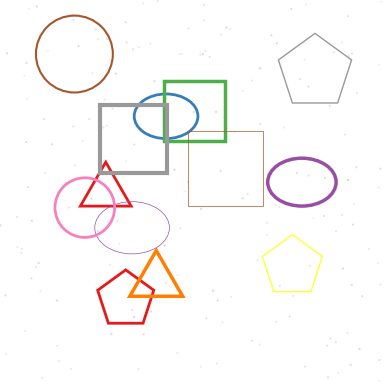[{"shape": "pentagon", "thickness": 2, "radius": 0.38, "center": [0.327, 0.222]}, {"shape": "triangle", "thickness": 2, "radius": 0.38, "center": [0.275, 0.503]}, {"shape": "oval", "thickness": 2, "radius": 0.41, "center": [0.431, 0.698]}, {"shape": "square", "thickness": 2.5, "radius": 0.39, "center": [0.504, 0.712]}, {"shape": "oval", "thickness": 0.5, "radius": 0.48, "center": [0.343, 0.408]}, {"shape": "oval", "thickness": 2.5, "radius": 0.44, "center": [0.784, 0.527]}, {"shape": "triangle", "thickness": 2.5, "radius": 0.4, "center": [0.406, 0.27]}, {"shape": "pentagon", "thickness": 1, "radius": 0.41, "center": [0.759, 0.309]}, {"shape": "circle", "thickness": 1.5, "radius": 0.5, "center": [0.193, 0.86]}, {"shape": "square", "thickness": 0.5, "radius": 0.49, "center": [0.586, 0.563]}, {"shape": "circle", "thickness": 2, "radius": 0.39, "center": [0.22, 0.461]}, {"shape": "pentagon", "thickness": 1, "radius": 0.5, "center": [0.818, 0.813]}, {"shape": "square", "thickness": 3, "radius": 0.44, "center": [0.346, 0.639]}]